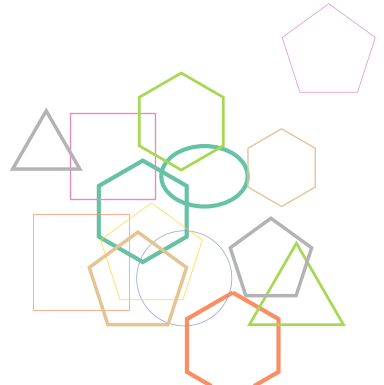[{"shape": "hexagon", "thickness": 3, "radius": 0.66, "center": [0.371, 0.451]}, {"shape": "oval", "thickness": 3, "radius": 0.56, "center": [0.531, 0.542]}, {"shape": "square", "thickness": 0.5, "radius": 0.62, "center": [0.211, 0.319]}, {"shape": "hexagon", "thickness": 3, "radius": 0.69, "center": [0.605, 0.103]}, {"shape": "circle", "thickness": 0.5, "radius": 0.62, "center": [0.479, 0.277]}, {"shape": "pentagon", "thickness": 0.5, "radius": 0.64, "center": [0.854, 0.863]}, {"shape": "square", "thickness": 1, "radius": 0.55, "center": [0.292, 0.595]}, {"shape": "triangle", "thickness": 2, "radius": 0.71, "center": [0.77, 0.227]}, {"shape": "hexagon", "thickness": 2, "radius": 0.63, "center": [0.471, 0.684]}, {"shape": "pentagon", "thickness": 0.5, "radius": 0.69, "center": [0.393, 0.334]}, {"shape": "hexagon", "thickness": 1, "radius": 0.5, "center": [0.731, 0.565]}, {"shape": "pentagon", "thickness": 2.5, "radius": 0.66, "center": [0.358, 0.264]}, {"shape": "pentagon", "thickness": 2.5, "radius": 0.56, "center": [0.704, 0.322]}, {"shape": "triangle", "thickness": 2.5, "radius": 0.5, "center": [0.12, 0.611]}]